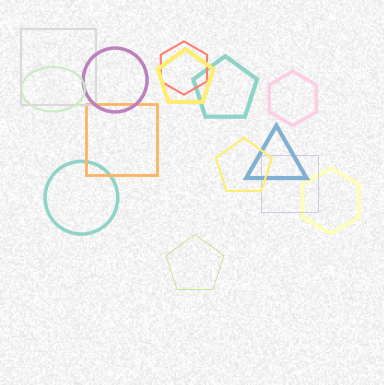[{"shape": "pentagon", "thickness": 3, "radius": 0.43, "center": [0.585, 0.767]}, {"shape": "circle", "thickness": 2.5, "radius": 0.47, "center": [0.211, 0.486]}, {"shape": "hexagon", "thickness": 2.5, "radius": 0.42, "center": [0.859, 0.478]}, {"shape": "square", "thickness": 0.5, "radius": 0.37, "center": [0.752, 0.524]}, {"shape": "hexagon", "thickness": 1.5, "radius": 0.35, "center": [0.478, 0.823]}, {"shape": "triangle", "thickness": 3, "radius": 0.45, "center": [0.718, 0.583]}, {"shape": "square", "thickness": 2, "radius": 0.46, "center": [0.316, 0.637]}, {"shape": "pentagon", "thickness": 0.5, "radius": 0.4, "center": [0.506, 0.312]}, {"shape": "hexagon", "thickness": 2.5, "radius": 0.35, "center": [0.76, 0.745]}, {"shape": "square", "thickness": 1.5, "radius": 0.49, "center": [0.151, 0.826]}, {"shape": "circle", "thickness": 2.5, "radius": 0.41, "center": [0.299, 0.792]}, {"shape": "oval", "thickness": 1.5, "radius": 0.41, "center": [0.138, 0.768]}, {"shape": "pentagon", "thickness": 3, "radius": 0.38, "center": [0.482, 0.797]}, {"shape": "pentagon", "thickness": 1.5, "radius": 0.38, "center": [0.634, 0.566]}]